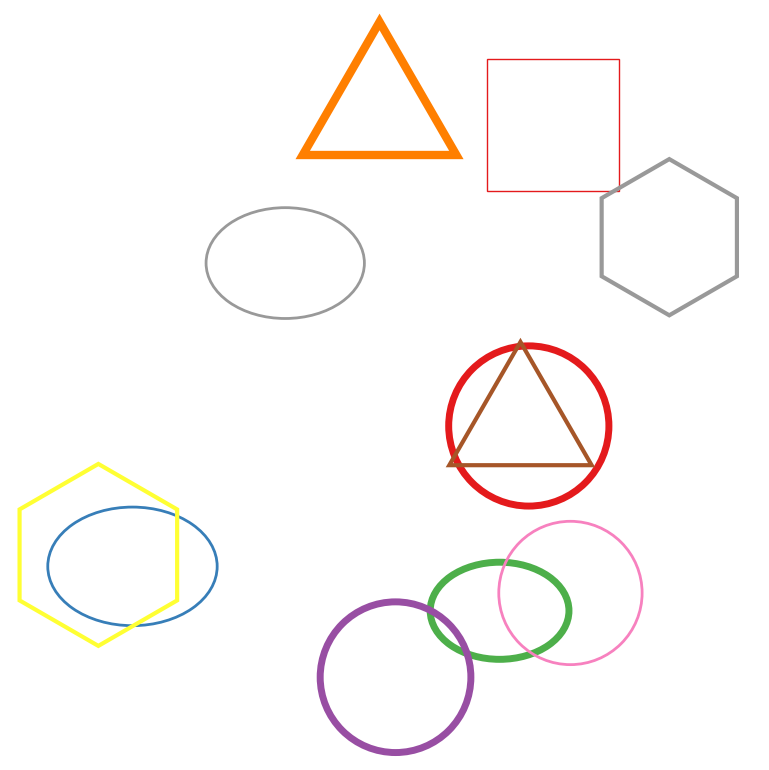[{"shape": "square", "thickness": 0.5, "radius": 0.43, "center": [0.719, 0.837]}, {"shape": "circle", "thickness": 2.5, "radius": 0.52, "center": [0.687, 0.447]}, {"shape": "oval", "thickness": 1, "radius": 0.55, "center": [0.172, 0.264]}, {"shape": "oval", "thickness": 2.5, "radius": 0.45, "center": [0.649, 0.207]}, {"shape": "circle", "thickness": 2.5, "radius": 0.49, "center": [0.514, 0.121]}, {"shape": "triangle", "thickness": 3, "radius": 0.58, "center": [0.493, 0.856]}, {"shape": "hexagon", "thickness": 1.5, "radius": 0.59, "center": [0.128, 0.279]}, {"shape": "triangle", "thickness": 1.5, "radius": 0.53, "center": [0.676, 0.449]}, {"shape": "circle", "thickness": 1, "radius": 0.47, "center": [0.741, 0.23]}, {"shape": "oval", "thickness": 1, "radius": 0.51, "center": [0.37, 0.658]}, {"shape": "hexagon", "thickness": 1.5, "radius": 0.51, "center": [0.869, 0.692]}]